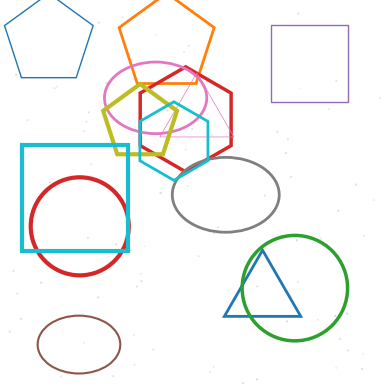[{"shape": "triangle", "thickness": 2, "radius": 0.57, "center": [0.682, 0.236]}, {"shape": "pentagon", "thickness": 1, "radius": 0.6, "center": [0.127, 0.896]}, {"shape": "pentagon", "thickness": 2, "radius": 0.65, "center": [0.433, 0.888]}, {"shape": "circle", "thickness": 2.5, "radius": 0.68, "center": [0.766, 0.252]}, {"shape": "circle", "thickness": 3, "radius": 0.64, "center": [0.207, 0.412]}, {"shape": "hexagon", "thickness": 2.5, "radius": 0.68, "center": [0.482, 0.69]}, {"shape": "square", "thickness": 1, "radius": 0.5, "center": [0.804, 0.835]}, {"shape": "oval", "thickness": 1.5, "radius": 0.54, "center": [0.205, 0.105]}, {"shape": "oval", "thickness": 2, "radius": 0.66, "center": [0.404, 0.746]}, {"shape": "triangle", "thickness": 0.5, "radius": 0.56, "center": [0.511, 0.7]}, {"shape": "oval", "thickness": 2, "radius": 0.69, "center": [0.586, 0.494]}, {"shape": "pentagon", "thickness": 3, "radius": 0.5, "center": [0.364, 0.681]}, {"shape": "hexagon", "thickness": 2, "radius": 0.51, "center": [0.452, 0.634]}, {"shape": "square", "thickness": 3, "radius": 0.69, "center": [0.195, 0.486]}]